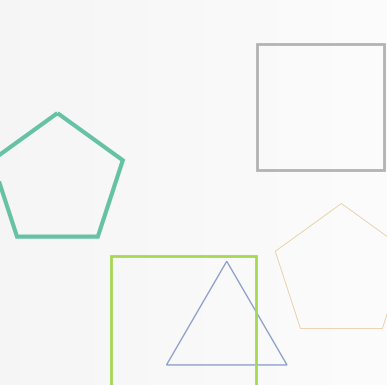[{"shape": "pentagon", "thickness": 3, "radius": 0.89, "center": [0.148, 0.529]}, {"shape": "triangle", "thickness": 1, "radius": 0.9, "center": [0.585, 0.142]}, {"shape": "square", "thickness": 2, "radius": 0.94, "center": [0.473, 0.146]}, {"shape": "pentagon", "thickness": 0.5, "radius": 0.9, "center": [0.881, 0.292]}, {"shape": "square", "thickness": 2, "radius": 0.81, "center": [0.827, 0.722]}]